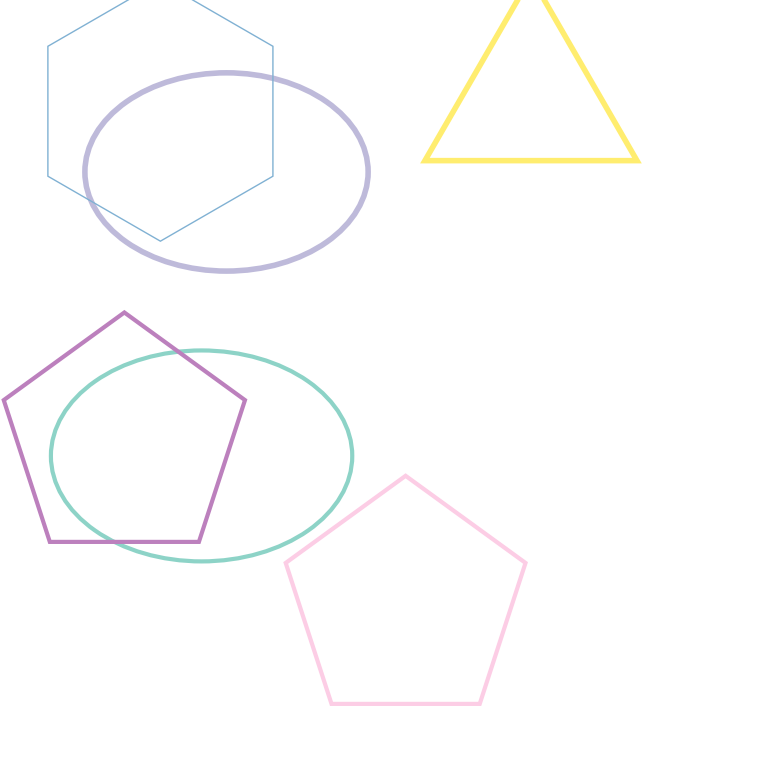[{"shape": "oval", "thickness": 1.5, "radius": 0.98, "center": [0.262, 0.408]}, {"shape": "oval", "thickness": 2, "radius": 0.92, "center": [0.294, 0.777]}, {"shape": "hexagon", "thickness": 0.5, "radius": 0.84, "center": [0.208, 0.856]}, {"shape": "pentagon", "thickness": 1.5, "radius": 0.82, "center": [0.527, 0.218]}, {"shape": "pentagon", "thickness": 1.5, "radius": 0.82, "center": [0.162, 0.429]}, {"shape": "triangle", "thickness": 2, "radius": 0.79, "center": [0.69, 0.871]}]